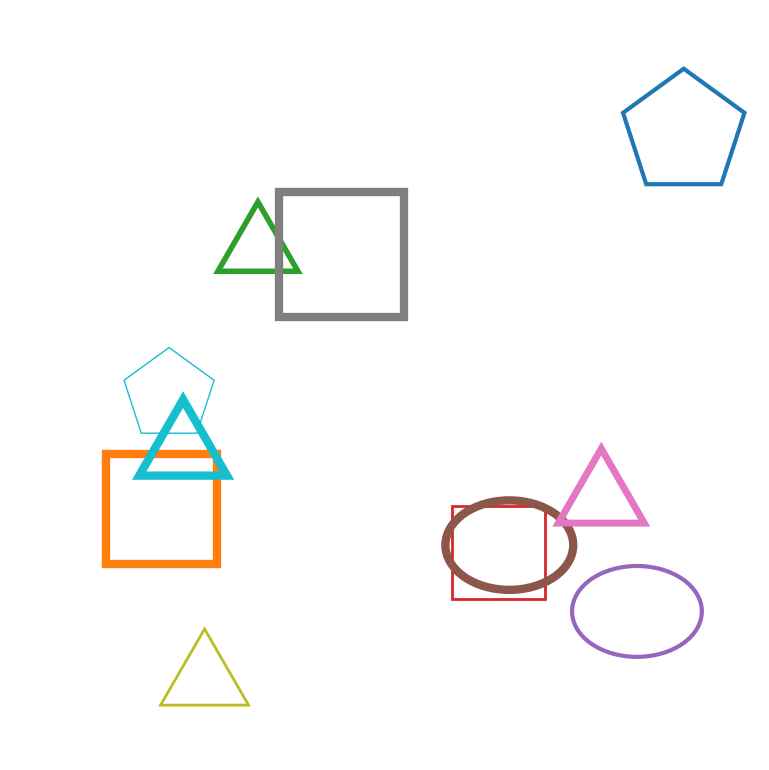[{"shape": "pentagon", "thickness": 1.5, "radius": 0.41, "center": [0.888, 0.828]}, {"shape": "square", "thickness": 3, "radius": 0.36, "center": [0.21, 0.339]}, {"shape": "triangle", "thickness": 2, "radius": 0.3, "center": [0.335, 0.678]}, {"shape": "square", "thickness": 1, "radius": 0.3, "center": [0.648, 0.282]}, {"shape": "oval", "thickness": 1.5, "radius": 0.42, "center": [0.827, 0.206]}, {"shape": "oval", "thickness": 3, "radius": 0.42, "center": [0.661, 0.292]}, {"shape": "triangle", "thickness": 2.5, "radius": 0.32, "center": [0.781, 0.353]}, {"shape": "square", "thickness": 3, "radius": 0.41, "center": [0.443, 0.67]}, {"shape": "triangle", "thickness": 1, "radius": 0.33, "center": [0.266, 0.117]}, {"shape": "triangle", "thickness": 3, "radius": 0.33, "center": [0.238, 0.415]}, {"shape": "pentagon", "thickness": 0.5, "radius": 0.31, "center": [0.22, 0.487]}]